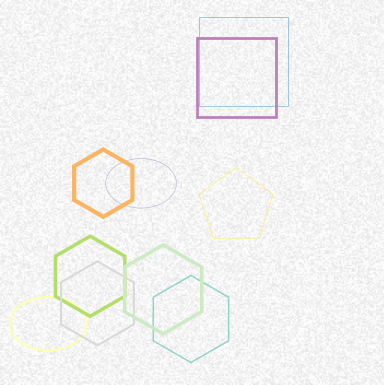[{"shape": "hexagon", "thickness": 1, "radius": 0.57, "center": [0.496, 0.171]}, {"shape": "oval", "thickness": 1.5, "radius": 0.5, "center": [0.125, 0.159]}, {"shape": "oval", "thickness": 0.5, "radius": 0.46, "center": [0.366, 0.524]}, {"shape": "square", "thickness": 0.5, "radius": 0.58, "center": [0.632, 0.84]}, {"shape": "hexagon", "thickness": 3, "radius": 0.44, "center": [0.268, 0.524]}, {"shape": "hexagon", "thickness": 2.5, "radius": 0.52, "center": [0.234, 0.282]}, {"shape": "hexagon", "thickness": 1.5, "radius": 0.55, "center": [0.253, 0.212]}, {"shape": "square", "thickness": 2, "radius": 0.51, "center": [0.615, 0.799]}, {"shape": "hexagon", "thickness": 2.5, "radius": 0.58, "center": [0.424, 0.248]}, {"shape": "pentagon", "thickness": 0.5, "radius": 0.51, "center": [0.613, 0.463]}]